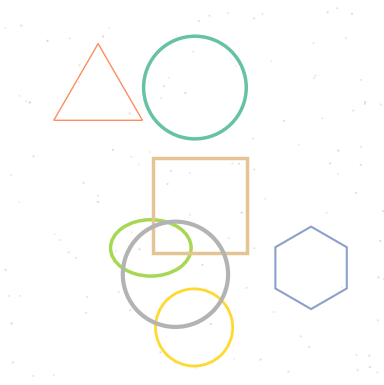[{"shape": "circle", "thickness": 2.5, "radius": 0.67, "center": [0.506, 0.773]}, {"shape": "triangle", "thickness": 1, "radius": 0.66, "center": [0.255, 0.754]}, {"shape": "hexagon", "thickness": 1.5, "radius": 0.54, "center": [0.808, 0.304]}, {"shape": "oval", "thickness": 2.5, "radius": 0.52, "center": [0.392, 0.356]}, {"shape": "circle", "thickness": 2, "radius": 0.5, "center": [0.504, 0.15]}, {"shape": "square", "thickness": 2.5, "radius": 0.61, "center": [0.519, 0.466]}, {"shape": "circle", "thickness": 3, "radius": 0.68, "center": [0.456, 0.288]}]